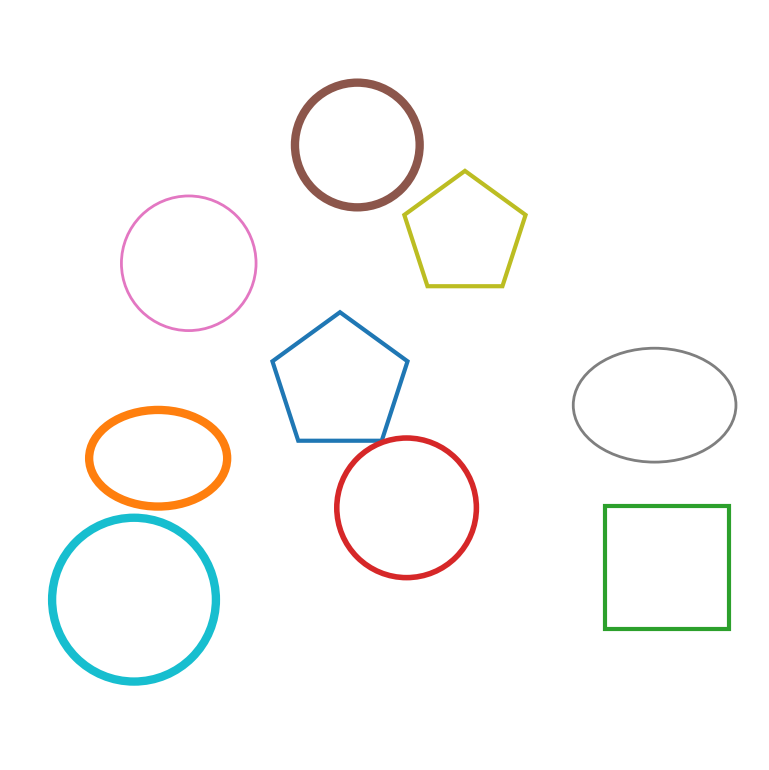[{"shape": "pentagon", "thickness": 1.5, "radius": 0.46, "center": [0.442, 0.502]}, {"shape": "oval", "thickness": 3, "radius": 0.45, "center": [0.205, 0.405]}, {"shape": "square", "thickness": 1.5, "radius": 0.4, "center": [0.866, 0.263]}, {"shape": "circle", "thickness": 2, "radius": 0.45, "center": [0.528, 0.34]}, {"shape": "circle", "thickness": 3, "radius": 0.4, "center": [0.464, 0.812]}, {"shape": "circle", "thickness": 1, "radius": 0.44, "center": [0.245, 0.658]}, {"shape": "oval", "thickness": 1, "radius": 0.53, "center": [0.85, 0.474]}, {"shape": "pentagon", "thickness": 1.5, "radius": 0.41, "center": [0.604, 0.695]}, {"shape": "circle", "thickness": 3, "radius": 0.53, "center": [0.174, 0.221]}]